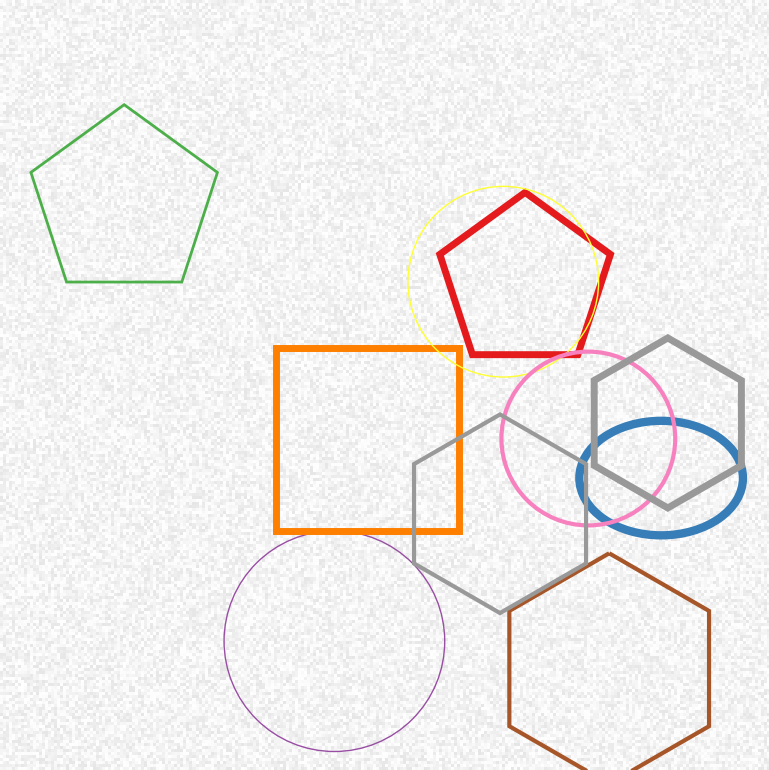[{"shape": "pentagon", "thickness": 2.5, "radius": 0.58, "center": [0.682, 0.634]}, {"shape": "oval", "thickness": 3, "radius": 0.53, "center": [0.859, 0.379]}, {"shape": "pentagon", "thickness": 1, "radius": 0.64, "center": [0.161, 0.737]}, {"shape": "circle", "thickness": 0.5, "radius": 0.72, "center": [0.434, 0.167]}, {"shape": "square", "thickness": 2.5, "radius": 0.59, "center": [0.478, 0.429]}, {"shape": "circle", "thickness": 0.5, "radius": 0.62, "center": [0.654, 0.634]}, {"shape": "hexagon", "thickness": 1.5, "radius": 0.75, "center": [0.791, 0.132]}, {"shape": "circle", "thickness": 1.5, "radius": 0.56, "center": [0.764, 0.43]}, {"shape": "hexagon", "thickness": 1.5, "radius": 0.64, "center": [0.649, 0.333]}, {"shape": "hexagon", "thickness": 2.5, "radius": 0.55, "center": [0.867, 0.451]}]